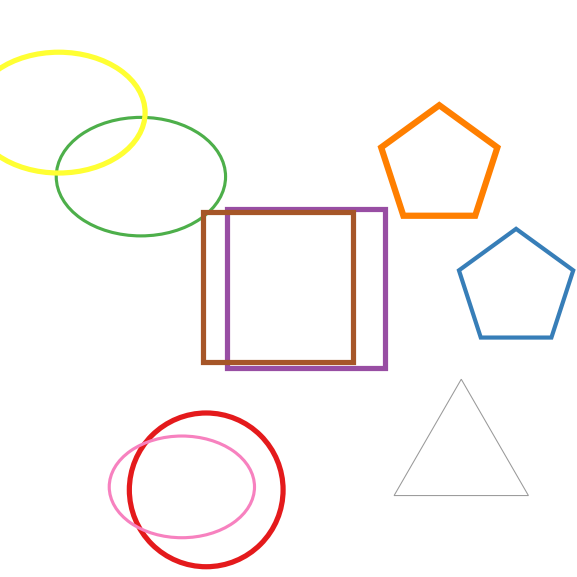[{"shape": "circle", "thickness": 2.5, "radius": 0.67, "center": [0.357, 0.151]}, {"shape": "pentagon", "thickness": 2, "radius": 0.52, "center": [0.894, 0.499]}, {"shape": "oval", "thickness": 1.5, "radius": 0.73, "center": [0.244, 0.693]}, {"shape": "square", "thickness": 2.5, "radius": 0.68, "center": [0.53, 0.5]}, {"shape": "pentagon", "thickness": 3, "radius": 0.53, "center": [0.761, 0.711]}, {"shape": "oval", "thickness": 2.5, "radius": 0.75, "center": [0.102, 0.804]}, {"shape": "square", "thickness": 2.5, "radius": 0.65, "center": [0.481, 0.503]}, {"shape": "oval", "thickness": 1.5, "radius": 0.63, "center": [0.315, 0.156]}, {"shape": "triangle", "thickness": 0.5, "radius": 0.67, "center": [0.799, 0.208]}]